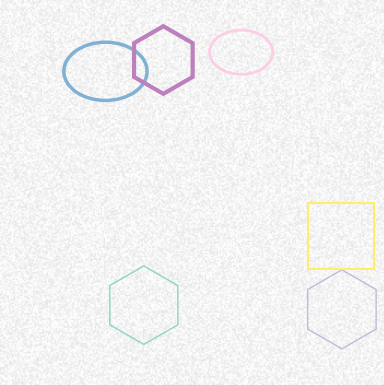[{"shape": "hexagon", "thickness": 1, "radius": 0.51, "center": [0.374, 0.207]}, {"shape": "hexagon", "thickness": 1, "radius": 0.51, "center": [0.888, 0.197]}, {"shape": "oval", "thickness": 2.5, "radius": 0.54, "center": [0.274, 0.815]}, {"shape": "oval", "thickness": 2, "radius": 0.41, "center": [0.626, 0.864]}, {"shape": "hexagon", "thickness": 3, "radius": 0.44, "center": [0.424, 0.844]}, {"shape": "square", "thickness": 1.5, "radius": 0.43, "center": [0.885, 0.388]}]